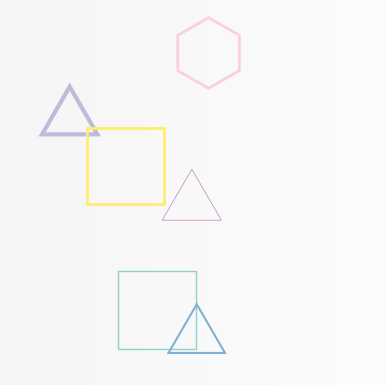[{"shape": "square", "thickness": 1, "radius": 0.51, "center": [0.406, 0.195]}, {"shape": "triangle", "thickness": 3, "radius": 0.41, "center": [0.18, 0.692]}, {"shape": "triangle", "thickness": 1.5, "radius": 0.42, "center": [0.508, 0.125]}, {"shape": "hexagon", "thickness": 2, "radius": 0.46, "center": [0.538, 0.862]}, {"shape": "triangle", "thickness": 0.5, "radius": 0.44, "center": [0.495, 0.472]}, {"shape": "square", "thickness": 2, "radius": 0.5, "center": [0.323, 0.568]}]